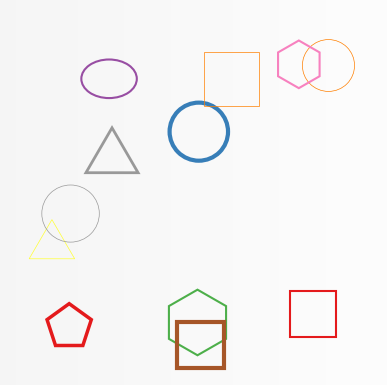[{"shape": "pentagon", "thickness": 2.5, "radius": 0.3, "center": [0.179, 0.151]}, {"shape": "square", "thickness": 1.5, "radius": 0.3, "center": [0.807, 0.184]}, {"shape": "circle", "thickness": 3, "radius": 0.38, "center": [0.513, 0.658]}, {"shape": "hexagon", "thickness": 1.5, "radius": 0.43, "center": [0.51, 0.162]}, {"shape": "oval", "thickness": 1.5, "radius": 0.36, "center": [0.281, 0.795]}, {"shape": "square", "thickness": 0.5, "radius": 0.35, "center": [0.597, 0.795]}, {"shape": "circle", "thickness": 0.5, "radius": 0.34, "center": [0.848, 0.83]}, {"shape": "triangle", "thickness": 0.5, "radius": 0.34, "center": [0.134, 0.362]}, {"shape": "square", "thickness": 3, "radius": 0.3, "center": [0.517, 0.104]}, {"shape": "hexagon", "thickness": 1.5, "radius": 0.31, "center": [0.771, 0.833]}, {"shape": "circle", "thickness": 0.5, "radius": 0.37, "center": [0.182, 0.445]}, {"shape": "triangle", "thickness": 2, "radius": 0.39, "center": [0.289, 0.59]}]